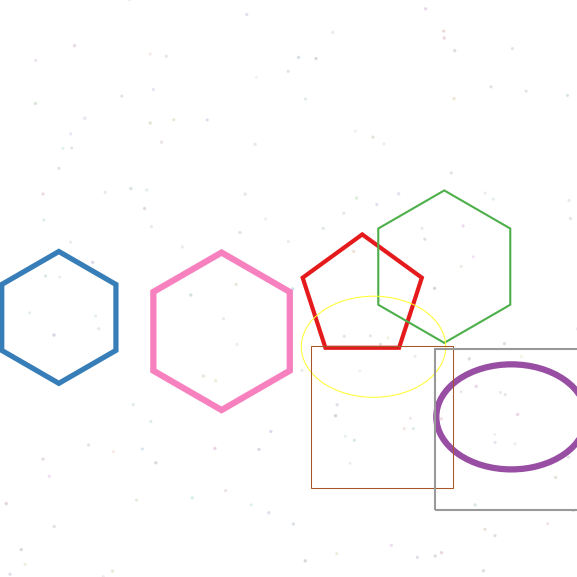[{"shape": "pentagon", "thickness": 2, "radius": 0.54, "center": [0.627, 0.485]}, {"shape": "hexagon", "thickness": 2.5, "radius": 0.57, "center": [0.102, 0.449]}, {"shape": "hexagon", "thickness": 1, "radius": 0.66, "center": [0.769, 0.537]}, {"shape": "oval", "thickness": 3, "radius": 0.65, "center": [0.885, 0.277]}, {"shape": "oval", "thickness": 0.5, "radius": 0.63, "center": [0.647, 0.399]}, {"shape": "square", "thickness": 0.5, "radius": 0.62, "center": [0.661, 0.277]}, {"shape": "hexagon", "thickness": 3, "radius": 0.68, "center": [0.384, 0.425]}, {"shape": "square", "thickness": 1, "radius": 0.69, "center": [0.893, 0.256]}]